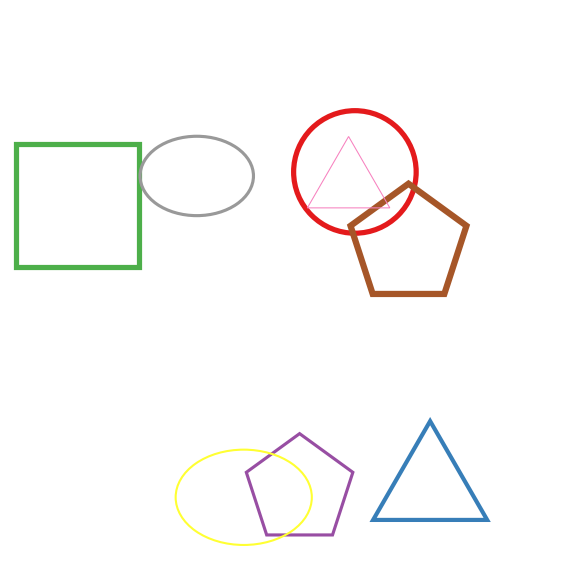[{"shape": "circle", "thickness": 2.5, "radius": 0.53, "center": [0.615, 0.701]}, {"shape": "triangle", "thickness": 2, "radius": 0.57, "center": [0.745, 0.156]}, {"shape": "square", "thickness": 2.5, "radius": 0.53, "center": [0.133, 0.643]}, {"shape": "pentagon", "thickness": 1.5, "radius": 0.48, "center": [0.519, 0.151]}, {"shape": "oval", "thickness": 1, "radius": 0.59, "center": [0.422, 0.138]}, {"shape": "pentagon", "thickness": 3, "radius": 0.53, "center": [0.707, 0.575]}, {"shape": "triangle", "thickness": 0.5, "radius": 0.41, "center": [0.604, 0.68]}, {"shape": "oval", "thickness": 1.5, "radius": 0.49, "center": [0.341, 0.694]}]